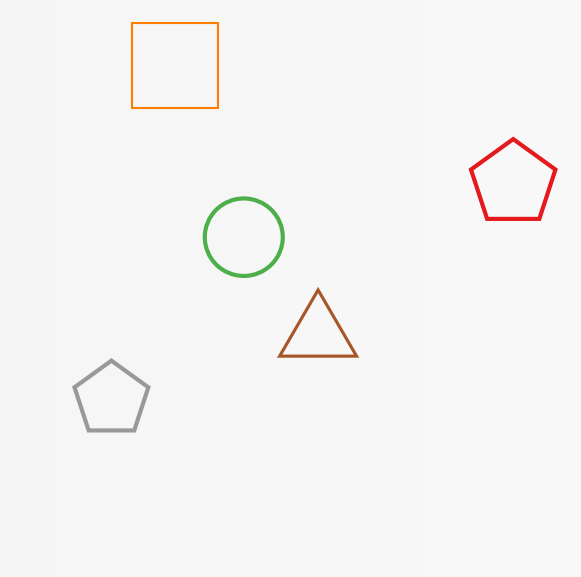[{"shape": "pentagon", "thickness": 2, "radius": 0.38, "center": [0.883, 0.682]}, {"shape": "circle", "thickness": 2, "radius": 0.34, "center": [0.419, 0.588]}, {"shape": "square", "thickness": 1, "radius": 0.37, "center": [0.302, 0.886]}, {"shape": "triangle", "thickness": 1.5, "radius": 0.38, "center": [0.547, 0.421]}, {"shape": "pentagon", "thickness": 2, "radius": 0.33, "center": [0.192, 0.308]}]